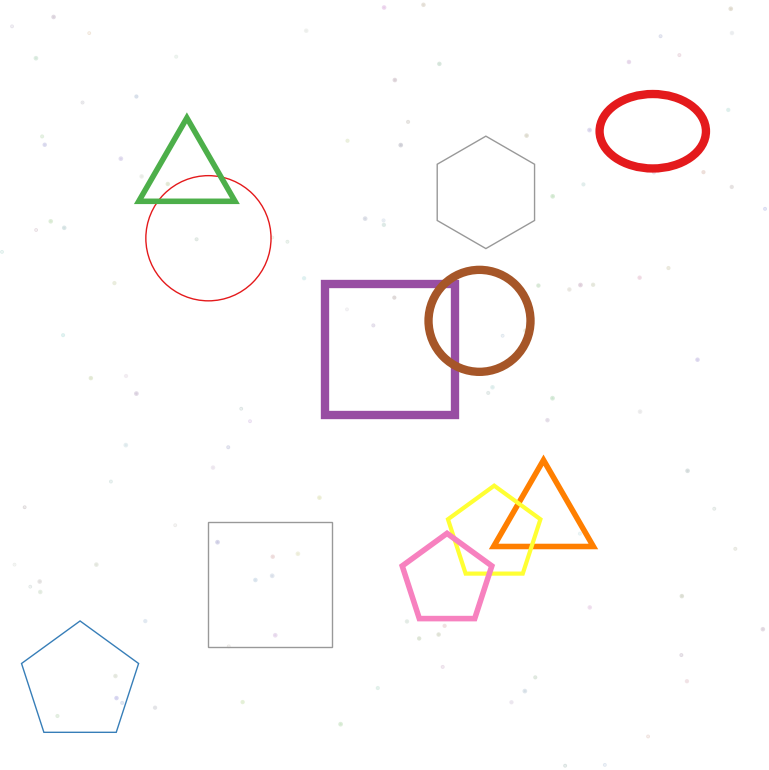[{"shape": "oval", "thickness": 3, "radius": 0.35, "center": [0.848, 0.83]}, {"shape": "circle", "thickness": 0.5, "radius": 0.41, "center": [0.271, 0.691]}, {"shape": "pentagon", "thickness": 0.5, "radius": 0.4, "center": [0.104, 0.114]}, {"shape": "triangle", "thickness": 2, "radius": 0.36, "center": [0.243, 0.775]}, {"shape": "square", "thickness": 3, "radius": 0.42, "center": [0.507, 0.546]}, {"shape": "triangle", "thickness": 2, "radius": 0.37, "center": [0.706, 0.328]}, {"shape": "pentagon", "thickness": 1.5, "radius": 0.32, "center": [0.642, 0.306]}, {"shape": "circle", "thickness": 3, "radius": 0.33, "center": [0.623, 0.583]}, {"shape": "pentagon", "thickness": 2, "radius": 0.31, "center": [0.581, 0.246]}, {"shape": "square", "thickness": 0.5, "radius": 0.4, "center": [0.351, 0.241]}, {"shape": "hexagon", "thickness": 0.5, "radius": 0.36, "center": [0.631, 0.75]}]